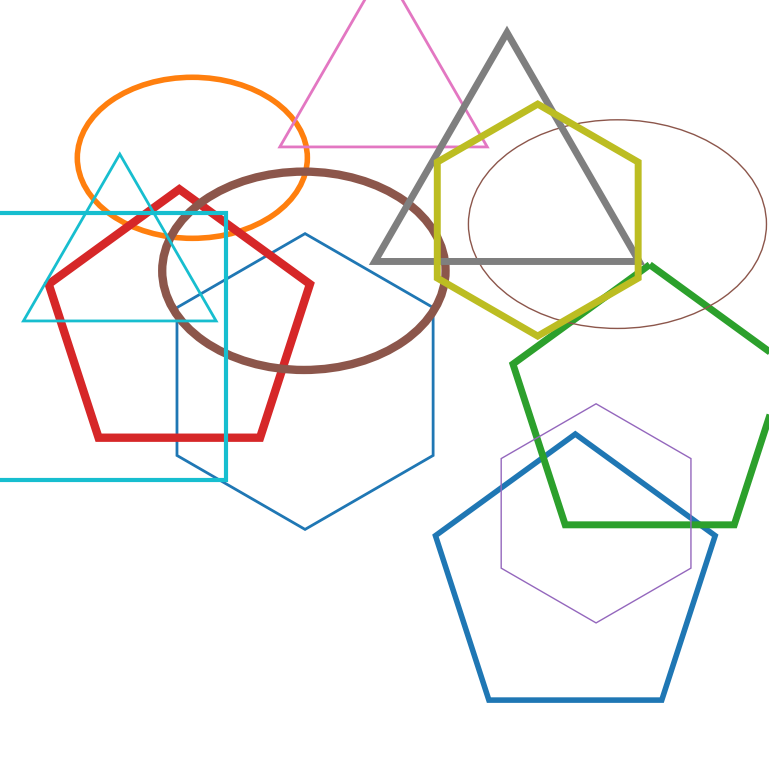[{"shape": "hexagon", "thickness": 1, "radius": 0.96, "center": [0.396, 0.505]}, {"shape": "pentagon", "thickness": 2, "radius": 0.95, "center": [0.747, 0.245]}, {"shape": "oval", "thickness": 2, "radius": 0.75, "center": [0.25, 0.795]}, {"shape": "pentagon", "thickness": 2.5, "radius": 0.93, "center": [0.844, 0.469]}, {"shape": "pentagon", "thickness": 3, "radius": 0.89, "center": [0.233, 0.576]}, {"shape": "hexagon", "thickness": 0.5, "radius": 0.71, "center": [0.774, 0.333]}, {"shape": "oval", "thickness": 0.5, "radius": 0.97, "center": [0.802, 0.709]}, {"shape": "oval", "thickness": 3, "radius": 0.92, "center": [0.395, 0.648]}, {"shape": "triangle", "thickness": 1, "radius": 0.78, "center": [0.498, 0.887]}, {"shape": "triangle", "thickness": 2.5, "radius": 0.99, "center": [0.658, 0.76]}, {"shape": "hexagon", "thickness": 2.5, "radius": 0.75, "center": [0.698, 0.714]}, {"shape": "square", "thickness": 1.5, "radius": 0.87, "center": [0.12, 0.55]}, {"shape": "triangle", "thickness": 1, "radius": 0.72, "center": [0.156, 0.655]}]